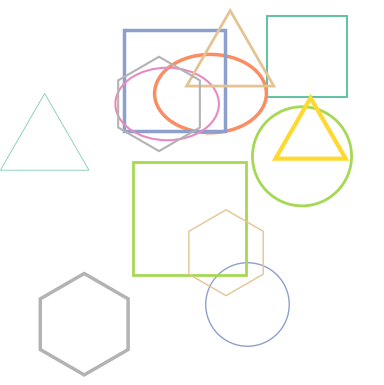[{"shape": "triangle", "thickness": 0.5, "radius": 0.66, "center": [0.116, 0.624]}, {"shape": "square", "thickness": 1.5, "radius": 0.52, "center": [0.798, 0.853]}, {"shape": "oval", "thickness": 2.5, "radius": 0.73, "center": [0.547, 0.757]}, {"shape": "circle", "thickness": 1, "radius": 0.54, "center": [0.643, 0.209]}, {"shape": "square", "thickness": 2.5, "radius": 0.65, "center": [0.453, 0.791]}, {"shape": "oval", "thickness": 1.5, "radius": 0.67, "center": [0.434, 0.73]}, {"shape": "circle", "thickness": 2, "radius": 0.64, "center": [0.784, 0.594]}, {"shape": "square", "thickness": 2, "radius": 0.74, "center": [0.492, 0.432]}, {"shape": "triangle", "thickness": 3, "radius": 0.53, "center": [0.807, 0.641]}, {"shape": "hexagon", "thickness": 1, "radius": 0.56, "center": [0.587, 0.344]}, {"shape": "triangle", "thickness": 2, "radius": 0.65, "center": [0.598, 0.842]}, {"shape": "hexagon", "thickness": 2.5, "radius": 0.66, "center": [0.219, 0.158]}, {"shape": "hexagon", "thickness": 1.5, "radius": 0.61, "center": [0.413, 0.73]}]